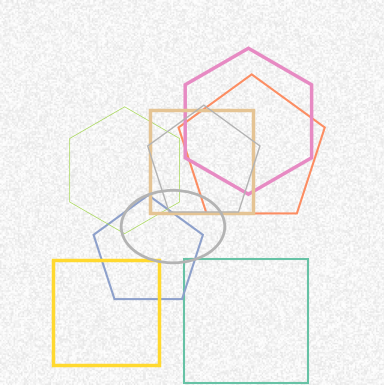[{"shape": "square", "thickness": 1.5, "radius": 0.8, "center": [0.639, 0.166]}, {"shape": "pentagon", "thickness": 1.5, "radius": 1.0, "center": [0.654, 0.607]}, {"shape": "pentagon", "thickness": 1.5, "radius": 0.75, "center": [0.385, 0.344]}, {"shape": "hexagon", "thickness": 2.5, "radius": 0.95, "center": [0.645, 0.685]}, {"shape": "hexagon", "thickness": 0.5, "radius": 0.82, "center": [0.324, 0.558]}, {"shape": "square", "thickness": 2.5, "radius": 0.69, "center": [0.276, 0.188]}, {"shape": "square", "thickness": 2.5, "radius": 0.67, "center": [0.524, 0.581]}, {"shape": "pentagon", "thickness": 1, "radius": 0.77, "center": [0.529, 0.573]}, {"shape": "oval", "thickness": 2, "radius": 0.67, "center": [0.449, 0.411]}]